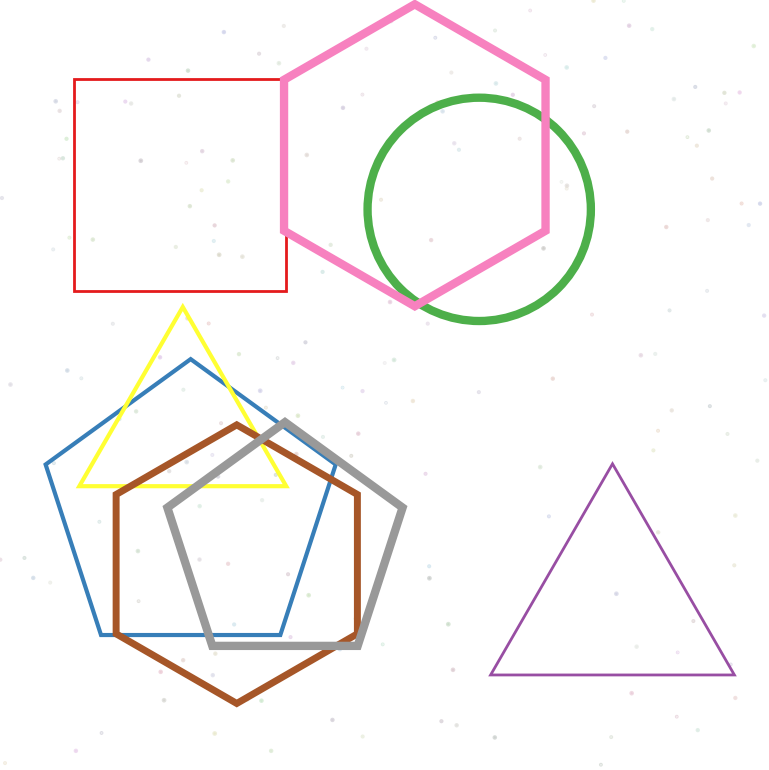[{"shape": "square", "thickness": 1, "radius": 0.69, "center": [0.234, 0.76]}, {"shape": "pentagon", "thickness": 1.5, "radius": 0.99, "center": [0.248, 0.336]}, {"shape": "circle", "thickness": 3, "radius": 0.73, "center": [0.622, 0.728]}, {"shape": "triangle", "thickness": 1, "radius": 0.91, "center": [0.795, 0.215]}, {"shape": "triangle", "thickness": 1.5, "radius": 0.78, "center": [0.237, 0.446]}, {"shape": "hexagon", "thickness": 2.5, "radius": 0.9, "center": [0.307, 0.267]}, {"shape": "hexagon", "thickness": 3, "radius": 0.98, "center": [0.539, 0.798]}, {"shape": "pentagon", "thickness": 3, "radius": 0.8, "center": [0.37, 0.291]}]